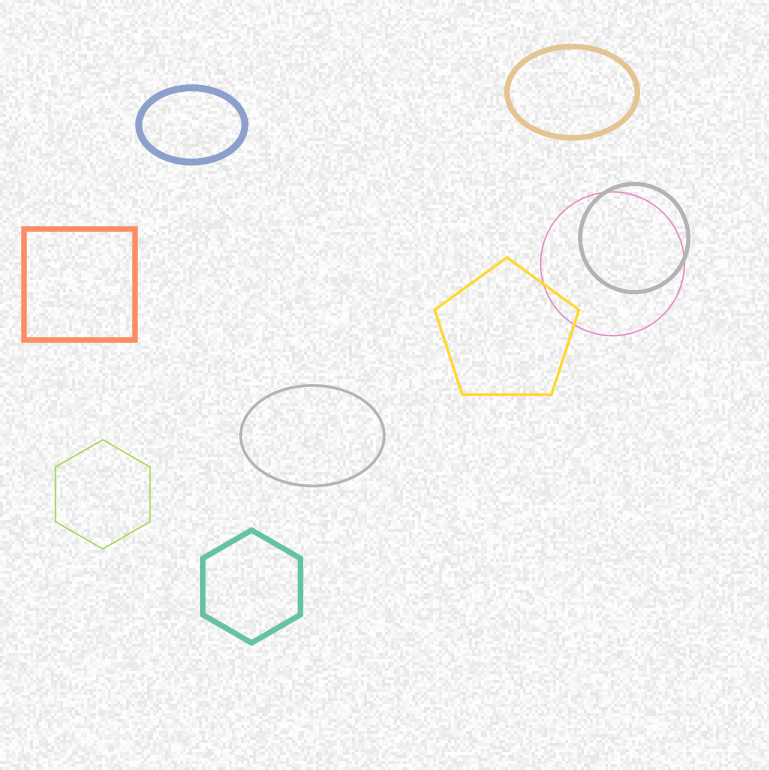[{"shape": "hexagon", "thickness": 2, "radius": 0.37, "center": [0.327, 0.238]}, {"shape": "square", "thickness": 2, "radius": 0.36, "center": [0.103, 0.63]}, {"shape": "oval", "thickness": 2.5, "radius": 0.34, "center": [0.249, 0.838]}, {"shape": "circle", "thickness": 0.5, "radius": 0.47, "center": [0.795, 0.657]}, {"shape": "hexagon", "thickness": 0.5, "radius": 0.35, "center": [0.133, 0.358]}, {"shape": "pentagon", "thickness": 1, "radius": 0.49, "center": [0.658, 0.567]}, {"shape": "oval", "thickness": 2, "radius": 0.42, "center": [0.743, 0.88]}, {"shape": "circle", "thickness": 1.5, "radius": 0.35, "center": [0.824, 0.691]}, {"shape": "oval", "thickness": 1, "radius": 0.47, "center": [0.406, 0.434]}]